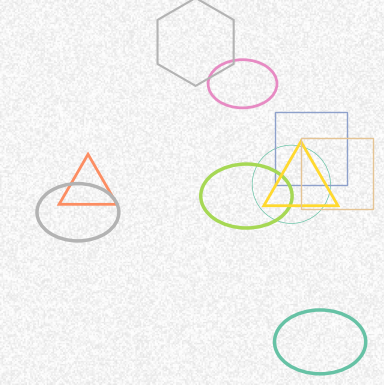[{"shape": "circle", "thickness": 0.5, "radius": 0.51, "center": [0.757, 0.521]}, {"shape": "oval", "thickness": 2.5, "radius": 0.59, "center": [0.832, 0.112]}, {"shape": "triangle", "thickness": 2, "radius": 0.43, "center": [0.229, 0.513]}, {"shape": "square", "thickness": 1, "radius": 0.47, "center": [0.808, 0.614]}, {"shape": "oval", "thickness": 2, "radius": 0.45, "center": [0.63, 0.782]}, {"shape": "oval", "thickness": 2.5, "radius": 0.59, "center": [0.64, 0.491]}, {"shape": "triangle", "thickness": 2, "radius": 0.56, "center": [0.782, 0.521]}, {"shape": "square", "thickness": 1, "radius": 0.46, "center": [0.876, 0.55]}, {"shape": "oval", "thickness": 2.5, "radius": 0.53, "center": [0.202, 0.449]}, {"shape": "hexagon", "thickness": 1.5, "radius": 0.57, "center": [0.508, 0.891]}]